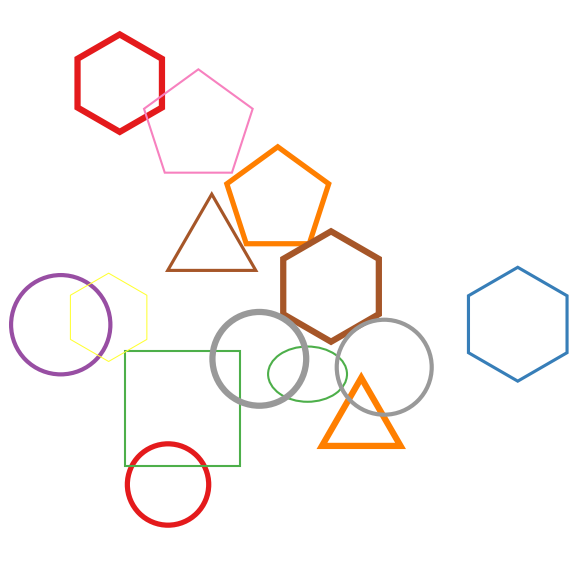[{"shape": "circle", "thickness": 2.5, "radius": 0.35, "center": [0.291, 0.16]}, {"shape": "hexagon", "thickness": 3, "radius": 0.42, "center": [0.207, 0.855]}, {"shape": "hexagon", "thickness": 1.5, "radius": 0.49, "center": [0.897, 0.438]}, {"shape": "square", "thickness": 1, "radius": 0.5, "center": [0.315, 0.292]}, {"shape": "oval", "thickness": 1, "radius": 0.34, "center": [0.533, 0.351]}, {"shape": "circle", "thickness": 2, "radius": 0.43, "center": [0.105, 0.437]}, {"shape": "triangle", "thickness": 3, "radius": 0.39, "center": [0.626, 0.266]}, {"shape": "pentagon", "thickness": 2.5, "radius": 0.46, "center": [0.481, 0.652]}, {"shape": "hexagon", "thickness": 0.5, "radius": 0.38, "center": [0.188, 0.45]}, {"shape": "hexagon", "thickness": 3, "radius": 0.48, "center": [0.573, 0.503]}, {"shape": "triangle", "thickness": 1.5, "radius": 0.44, "center": [0.367, 0.575]}, {"shape": "pentagon", "thickness": 1, "radius": 0.49, "center": [0.343, 0.78]}, {"shape": "circle", "thickness": 3, "radius": 0.41, "center": [0.449, 0.378]}, {"shape": "circle", "thickness": 2, "radius": 0.41, "center": [0.665, 0.363]}]